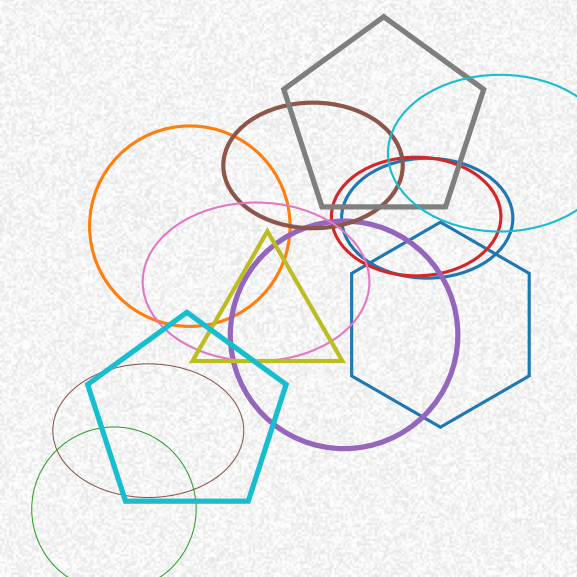[{"shape": "oval", "thickness": 1.5, "radius": 0.74, "center": [0.74, 0.621]}, {"shape": "hexagon", "thickness": 1.5, "radius": 0.89, "center": [0.763, 0.437]}, {"shape": "circle", "thickness": 1.5, "radius": 0.87, "center": [0.329, 0.607]}, {"shape": "circle", "thickness": 0.5, "radius": 0.71, "center": [0.197, 0.117]}, {"shape": "oval", "thickness": 1.5, "radius": 0.73, "center": [0.721, 0.624]}, {"shape": "circle", "thickness": 2.5, "radius": 0.99, "center": [0.596, 0.419]}, {"shape": "oval", "thickness": 2, "radius": 0.78, "center": [0.542, 0.713]}, {"shape": "oval", "thickness": 0.5, "radius": 0.83, "center": [0.257, 0.253]}, {"shape": "oval", "thickness": 1, "radius": 0.98, "center": [0.443, 0.511]}, {"shape": "pentagon", "thickness": 2.5, "radius": 0.91, "center": [0.665, 0.788]}, {"shape": "triangle", "thickness": 2, "radius": 0.75, "center": [0.463, 0.449]}, {"shape": "oval", "thickness": 1, "radius": 0.97, "center": [0.866, 0.734]}, {"shape": "pentagon", "thickness": 2.5, "radius": 0.9, "center": [0.324, 0.278]}]